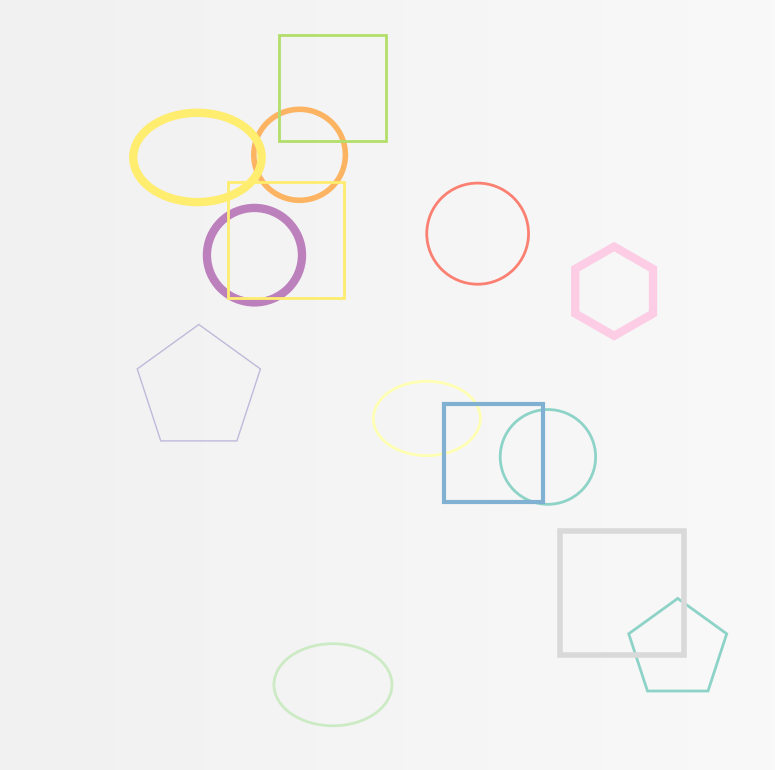[{"shape": "pentagon", "thickness": 1, "radius": 0.33, "center": [0.874, 0.156]}, {"shape": "circle", "thickness": 1, "radius": 0.31, "center": [0.707, 0.407]}, {"shape": "oval", "thickness": 1, "radius": 0.35, "center": [0.551, 0.457]}, {"shape": "pentagon", "thickness": 0.5, "radius": 0.42, "center": [0.257, 0.495]}, {"shape": "circle", "thickness": 1, "radius": 0.33, "center": [0.616, 0.697]}, {"shape": "square", "thickness": 1.5, "radius": 0.32, "center": [0.637, 0.412]}, {"shape": "circle", "thickness": 2, "radius": 0.3, "center": [0.387, 0.799]}, {"shape": "square", "thickness": 1, "radius": 0.35, "center": [0.429, 0.886]}, {"shape": "hexagon", "thickness": 3, "radius": 0.29, "center": [0.792, 0.622]}, {"shape": "square", "thickness": 2, "radius": 0.4, "center": [0.802, 0.23]}, {"shape": "circle", "thickness": 3, "radius": 0.31, "center": [0.328, 0.669]}, {"shape": "oval", "thickness": 1, "radius": 0.38, "center": [0.43, 0.111]}, {"shape": "oval", "thickness": 3, "radius": 0.41, "center": [0.255, 0.796]}, {"shape": "square", "thickness": 1, "radius": 0.38, "center": [0.369, 0.688]}]